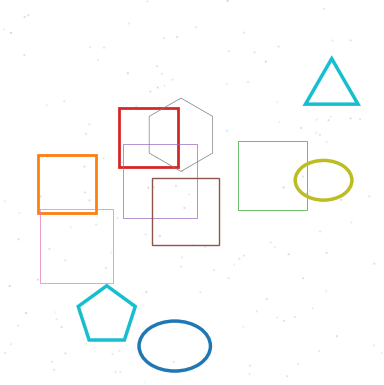[{"shape": "oval", "thickness": 2.5, "radius": 0.46, "center": [0.454, 0.101]}, {"shape": "square", "thickness": 2, "radius": 0.38, "center": [0.174, 0.522]}, {"shape": "square", "thickness": 0.5, "radius": 0.45, "center": [0.709, 0.545]}, {"shape": "square", "thickness": 2, "radius": 0.38, "center": [0.385, 0.643]}, {"shape": "square", "thickness": 0.5, "radius": 0.48, "center": [0.417, 0.531]}, {"shape": "square", "thickness": 1, "radius": 0.43, "center": [0.481, 0.45]}, {"shape": "square", "thickness": 0.5, "radius": 0.48, "center": [0.198, 0.362]}, {"shape": "hexagon", "thickness": 0.5, "radius": 0.48, "center": [0.47, 0.65]}, {"shape": "oval", "thickness": 2.5, "radius": 0.37, "center": [0.84, 0.532]}, {"shape": "triangle", "thickness": 2.5, "radius": 0.39, "center": [0.862, 0.769]}, {"shape": "pentagon", "thickness": 2.5, "radius": 0.39, "center": [0.277, 0.18]}]